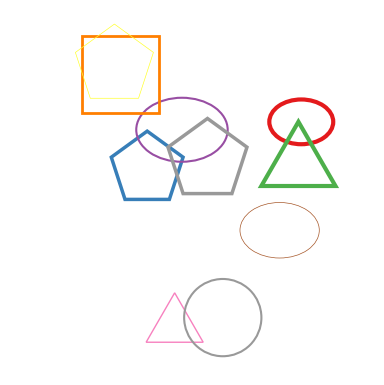[{"shape": "oval", "thickness": 3, "radius": 0.42, "center": [0.783, 0.684]}, {"shape": "pentagon", "thickness": 2.5, "radius": 0.49, "center": [0.382, 0.561]}, {"shape": "triangle", "thickness": 3, "radius": 0.56, "center": [0.775, 0.572]}, {"shape": "oval", "thickness": 1.5, "radius": 0.59, "center": [0.473, 0.663]}, {"shape": "square", "thickness": 2, "radius": 0.5, "center": [0.313, 0.806]}, {"shape": "pentagon", "thickness": 0.5, "radius": 0.53, "center": [0.297, 0.831]}, {"shape": "oval", "thickness": 0.5, "radius": 0.51, "center": [0.726, 0.402]}, {"shape": "triangle", "thickness": 1, "radius": 0.43, "center": [0.454, 0.154]}, {"shape": "pentagon", "thickness": 2.5, "radius": 0.54, "center": [0.539, 0.584]}, {"shape": "circle", "thickness": 1.5, "radius": 0.5, "center": [0.579, 0.175]}]